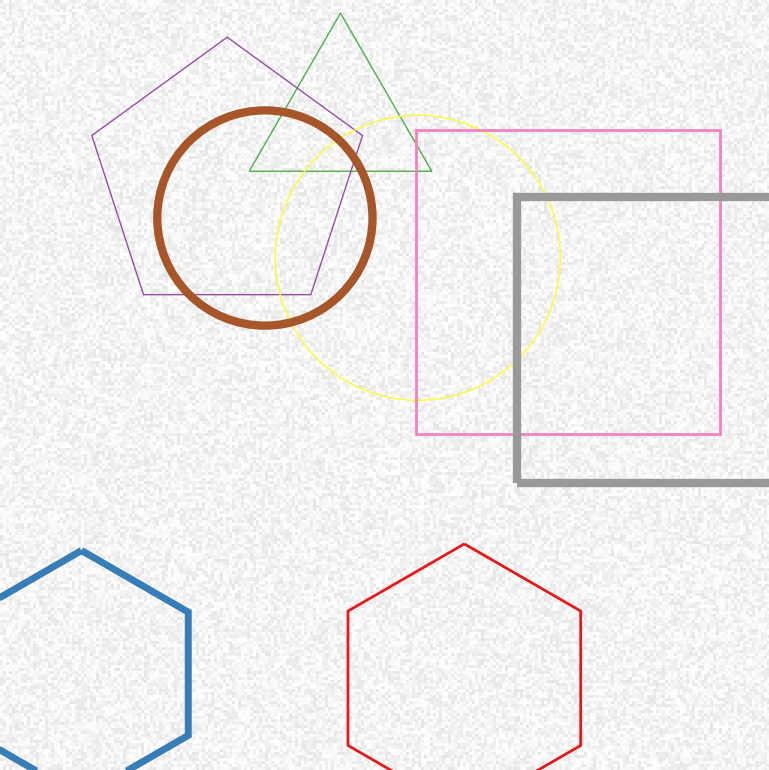[{"shape": "hexagon", "thickness": 1, "radius": 0.87, "center": [0.603, 0.119]}, {"shape": "hexagon", "thickness": 2.5, "radius": 0.8, "center": [0.106, 0.125]}, {"shape": "triangle", "thickness": 0.5, "radius": 0.68, "center": [0.442, 0.846]}, {"shape": "pentagon", "thickness": 0.5, "radius": 0.92, "center": [0.295, 0.767]}, {"shape": "circle", "thickness": 0.5, "radius": 0.93, "center": [0.543, 0.665]}, {"shape": "circle", "thickness": 3, "radius": 0.7, "center": [0.344, 0.717]}, {"shape": "square", "thickness": 1, "radius": 0.99, "center": [0.737, 0.634]}, {"shape": "square", "thickness": 3, "radius": 0.93, "center": [0.857, 0.559]}]